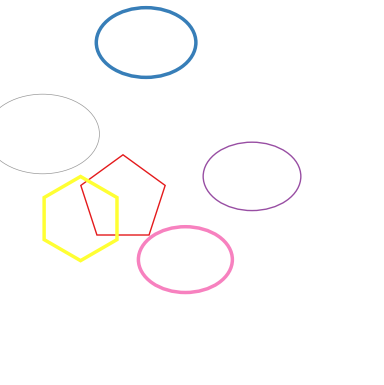[{"shape": "pentagon", "thickness": 1, "radius": 0.58, "center": [0.319, 0.483]}, {"shape": "oval", "thickness": 2.5, "radius": 0.65, "center": [0.379, 0.89]}, {"shape": "oval", "thickness": 1, "radius": 0.63, "center": [0.655, 0.542]}, {"shape": "hexagon", "thickness": 2.5, "radius": 0.55, "center": [0.209, 0.432]}, {"shape": "oval", "thickness": 2.5, "radius": 0.61, "center": [0.482, 0.326]}, {"shape": "oval", "thickness": 0.5, "radius": 0.74, "center": [0.111, 0.652]}]